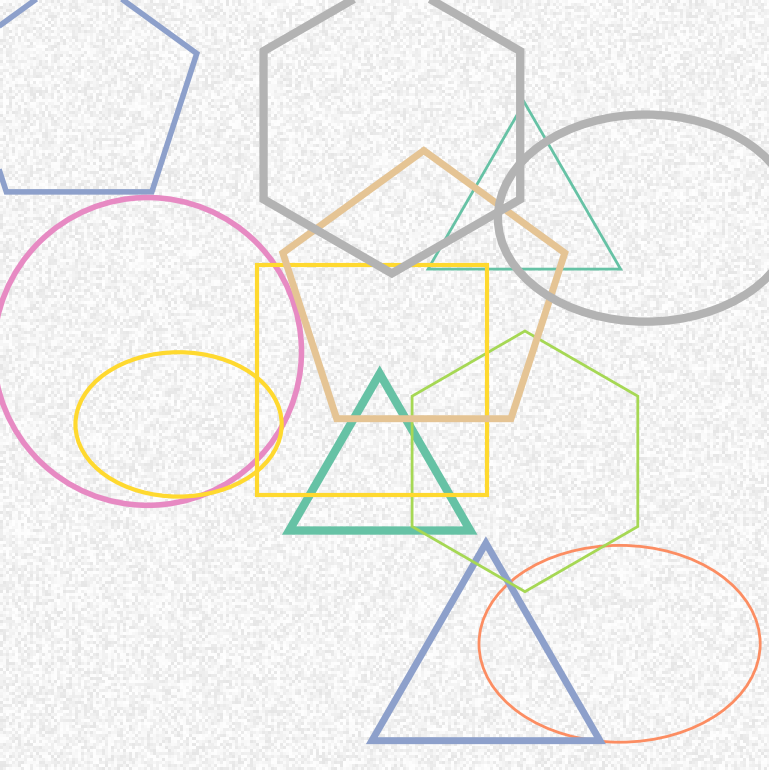[{"shape": "triangle", "thickness": 1, "radius": 0.72, "center": [0.681, 0.723]}, {"shape": "triangle", "thickness": 3, "radius": 0.68, "center": [0.493, 0.379]}, {"shape": "oval", "thickness": 1, "radius": 0.91, "center": [0.805, 0.164]}, {"shape": "pentagon", "thickness": 2, "radius": 0.8, "center": [0.103, 0.881]}, {"shape": "triangle", "thickness": 2.5, "radius": 0.85, "center": [0.631, 0.124]}, {"shape": "circle", "thickness": 2, "radius": 1.0, "center": [0.192, 0.544]}, {"shape": "hexagon", "thickness": 1, "radius": 0.85, "center": [0.682, 0.401]}, {"shape": "oval", "thickness": 1.5, "radius": 0.67, "center": [0.232, 0.449]}, {"shape": "square", "thickness": 1.5, "radius": 0.75, "center": [0.483, 0.507]}, {"shape": "pentagon", "thickness": 2.5, "radius": 0.96, "center": [0.55, 0.612]}, {"shape": "oval", "thickness": 3, "radius": 0.96, "center": [0.839, 0.717]}, {"shape": "hexagon", "thickness": 3, "radius": 0.96, "center": [0.509, 0.837]}]